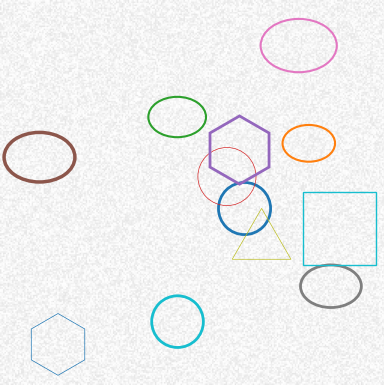[{"shape": "hexagon", "thickness": 0.5, "radius": 0.4, "center": [0.151, 0.105]}, {"shape": "circle", "thickness": 2, "radius": 0.34, "center": [0.635, 0.458]}, {"shape": "oval", "thickness": 1.5, "radius": 0.34, "center": [0.802, 0.628]}, {"shape": "oval", "thickness": 1.5, "radius": 0.37, "center": [0.46, 0.696]}, {"shape": "circle", "thickness": 0.5, "radius": 0.38, "center": [0.589, 0.541]}, {"shape": "hexagon", "thickness": 2, "radius": 0.44, "center": [0.622, 0.61]}, {"shape": "oval", "thickness": 2.5, "radius": 0.46, "center": [0.103, 0.592]}, {"shape": "oval", "thickness": 1.5, "radius": 0.49, "center": [0.776, 0.882]}, {"shape": "oval", "thickness": 2, "radius": 0.4, "center": [0.86, 0.257]}, {"shape": "triangle", "thickness": 0.5, "radius": 0.44, "center": [0.679, 0.371]}, {"shape": "square", "thickness": 1, "radius": 0.47, "center": [0.882, 0.406]}, {"shape": "circle", "thickness": 2, "radius": 0.34, "center": [0.461, 0.165]}]